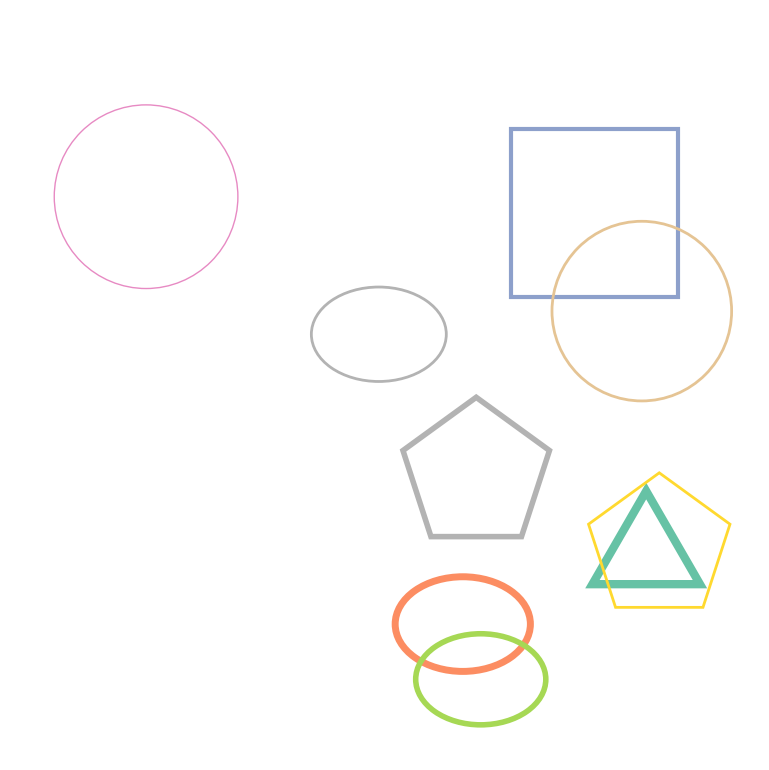[{"shape": "triangle", "thickness": 3, "radius": 0.4, "center": [0.839, 0.282]}, {"shape": "oval", "thickness": 2.5, "radius": 0.44, "center": [0.601, 0.19]}, {"shape": "square", "thickness": 1.5, "radius": 0.54, "center": [0.772, 0.723]}, {"shape": "circle", "thickness": 0.5, "radius": 0.6, "center": [0.19, 0.745]}, {"shape": "oval", "thickness": 2, "radius": 0.42, "center": [0.624, 0.118]}, {"shape": "pentagon", "thickness": 1, "radius": 0.48, "center": [0.856, 0.289]}, {"shape": "circle", "thickness": 1, "radius": 0.58, "center": [0.834, 0.596]}, {"shape": "oval", "thickness": 1, "radius": 0.44, "center": [0.492, 0.566]}, {"shape": "pentagon", "thickness": 2, "radius": 0.5, "center": [0.618, 0.384]}]